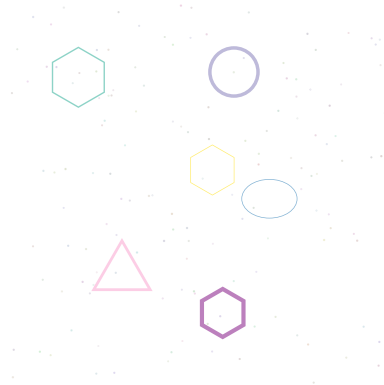[{"shape": "hexagon", "thickness": 1, "radius": 0.39, "center": [0.204, 0.799]}, {"shape": "circle", "thickness": 2.5, "radius": 0.31, "center": [0.608, 0.813]}, {"shape": "oval", "thickness": 0.5, "radius": 0.36, "center": [0.7, 0.484]}, {"shape": "triangle", "thickness": 2, "radius": 0.42, "center": [0.317, 0.29]}, {"shape": "hexagon", "thickness": 3, "radius": 0.31, "center": [0.578, 0.187]}, {"shape": "hexagon", "thickness": 0.5, "radius": 0.33, "center": [0.552, 0.558]}]